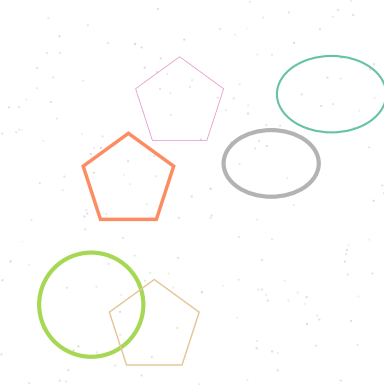[{"shape": "oval", "thickness": 1.5, "radius": 0.71, "center": [0.861, 0.755]}, {"shape": "pentagon", "thickness": 2.5, "radius": 0.62, "center": [0.334, 0.53]}, {"shape": "pentagon", "thickness": 0.5, "radius": 0.6, "center": [0.467, 0.732]}, {"shape": "circle", "thickness": 3, "radius": 0.68, "center": [0.237, 0.209]}, {"shape": "pentagon", "thickness": 1, "radius": 0.61, "center": [0.401, 0.151]}, {"shape": "oval", "thickness": 3, "radius": 0.62, "center": [0.704, 0.576]}]